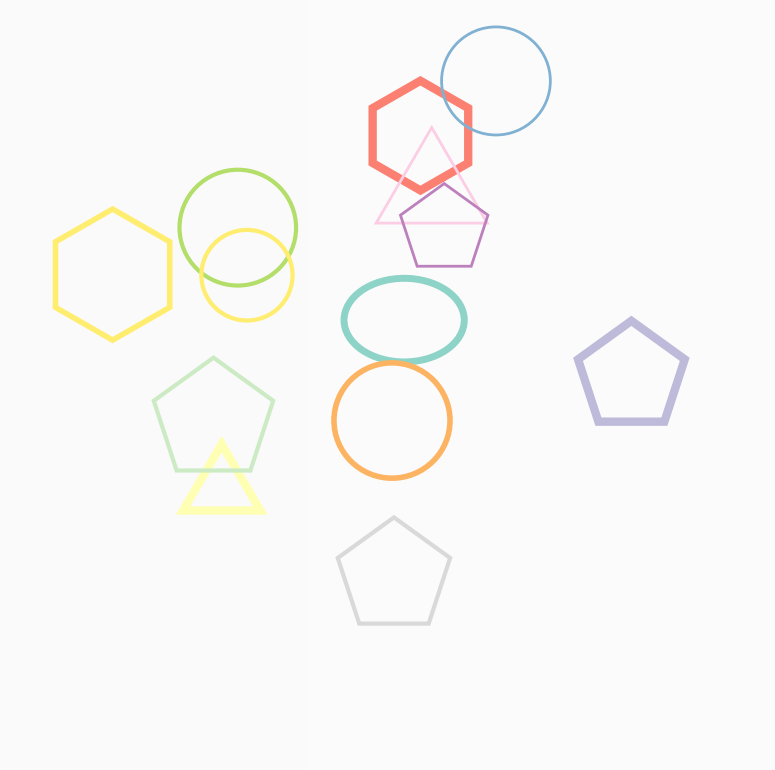[{"shape": "oval", "thickness": 2.5, "radius": 0.39, "center": [0.521, 0.584]}, {"shape": "triangle", "thickness": 3, "radius": 0.29, "center": [0.286, 0.366]}, {"shape": "pentagon", "thickness": 3, "radius": 0.36, "center": [0.815, 0.511]}, {"shape": "hexagon", "thickness": 3, "radius": 0.36, "center": [0.542, 0.824]}, {"shape": "circle", "thickness": 1, "radius": 0.35, "center": [0.64, 0.895]}, {"shape": "circle", "thickness": 2, "radius": 0.37, "center": [0.506, 0.454]}, {"shape": "circle", "thickness": 1.5, "radius": 0.38, "center": [0.307, 0.704]}, {"shape": "triangle", "thickness": 1, "radius": 0.41, "center": [0.557, 0.752]}, {"shape": "pentagon", "thickness": 1.5, "radius": 0.38, "center": [0.508, 0.252]}, {"shape": "pentagon", "thickness": 1, "radius": 0.3, "center": [0.573, 0.702]}, {"shape": "pentagon", "thickness": 1.5, "radius": 0.41, "center": [0.275, 0.454]}, {"shape": "hexagon", "thickness": 2, "radius": 0.43, "center": [0.145, 0.643]}, {"shape": "circle", "thickness": 1.5, "radius": 0.29, "center": [0.319, 0.643]}]